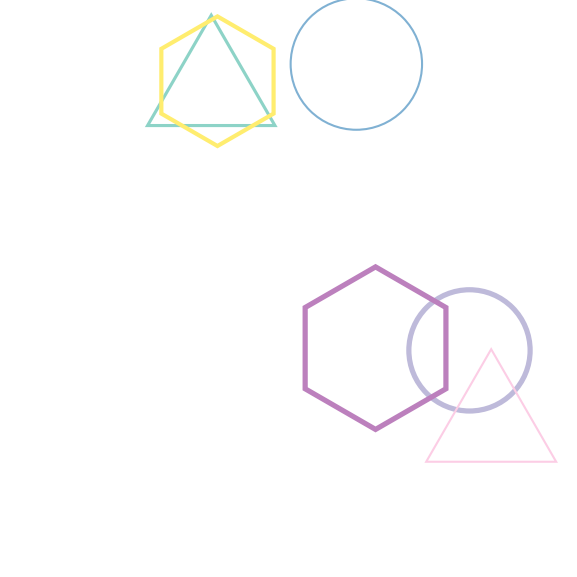[{"shape": "triangle", "thickness": 1.5, "radius": 0.64, "center": [0.366, 0.845]}, {"shape": "circle", "thickness": 2.5, "radius": 0.52, "center": [0.813, 0.392]}, {"shape": "circle", "thickness": 1, "radius": 0.57, "center": [0.617, 0.888]}, {"shape": "triangle", "thickness": 1, "radius": 0.65, "center": [0.851, 0.265]}, {"shape": "hexagon", "thickness": 2.5, "radius": 0.7, "center": [0.65, 0.396]}, {"shape": "hexagon", "thickness": 2, "radius": 0.56, "center": [0.377, 0.859]}]